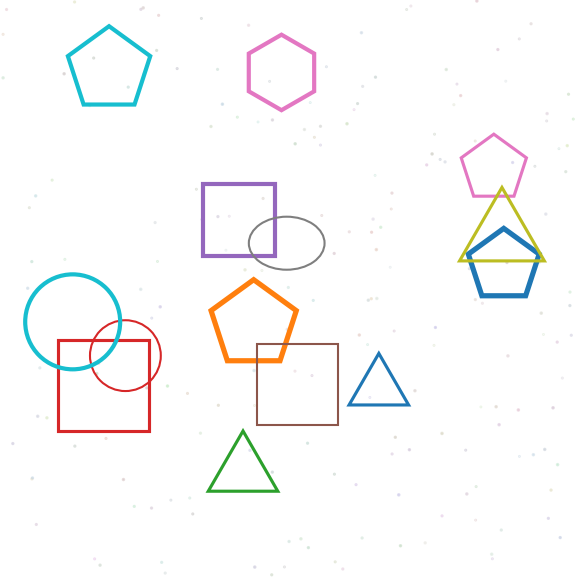[{"shape": "pentagon", "thickness": 2.5, "radius": 0.32, "center": [0.872, 0.539]}, {"shape": "triangle", "thickness": 1.5, "radius": 0.3, "center": [0.656, 0.328]}, {"shape": "pentagon", "thickness": 2.5, "radius": 0.39, "center": [0.439, 0.437]}, {"shape": "triangle", "thickness": 1.5, "radius": 0.35, "center": [0.421, 0.183]}, {"shape": "circle", "thickness": 1, "radius": 0.31, "center": [0.217, 0.383]}, {"shape": "square", "thickness": 1.5, "radius": 0.4, "center": [0.18, 0.332]}, {"shape": "square", "thickness": 2, "radius": 0.31, "center": [0.414, 0.619]}, {"shape": "square", "thickness": 1, "radius": 0.35, "center": [0.515, 0.333]}, {"shape": "pentagon", "thickness": 1.5, "radius": 0.3, "center": [0.855, 0.707]}, {"shape": "hexagon", "thickness": 2, "radius": 0.33, "center": [0.487, 0.874]}, {"shape": "oval", "thickness": 1, "radius": 0.33, "center": [0.496, 0.578]}, {"shape": "triangle", "thickness": 1.5, "radius": 0.42, "center": [0.869, 0.59]}, {"shape": "pentagon", "thickness": 2, "radius": 0.37, "center": [0.189, 0.879]}, {"shape": "circle", "thickness": 2, "radius": 0.41, "center": [0.126, 0.442]}]